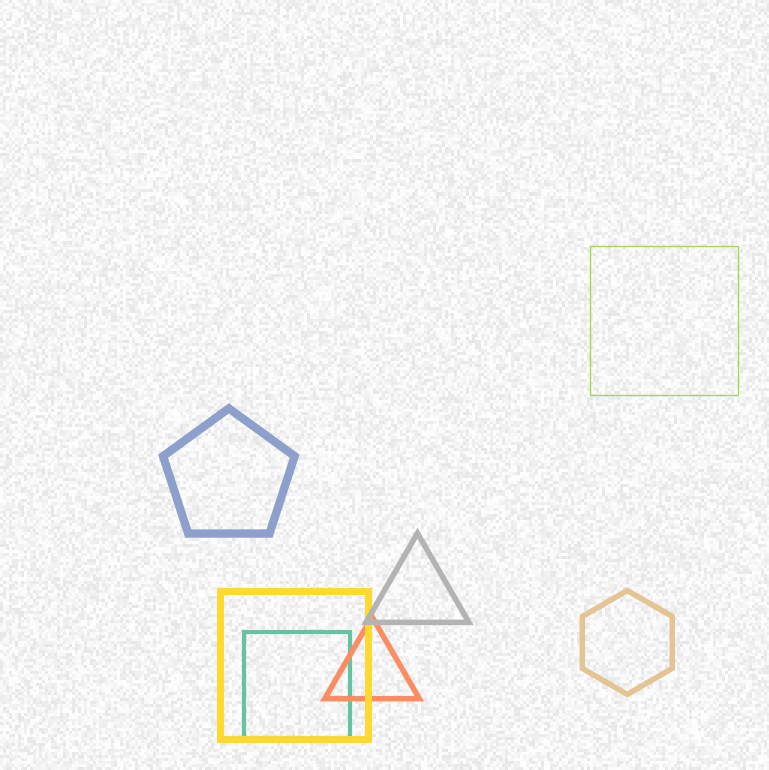[{"shape": "square", "thickness": 1.5, "radius": 0.34, "center": [0.386, 0.11]}, {"shape": "triangle", "thickness": 2, "radius": 0.35, "center": [0.483, 0.128]}, {"shape": "pentagon", "thickness": 3, "radius": 0.45, "center": [0.297, 0.38]}, {"shape": "square", "thickness": 0.5, "radius": 0.48, "center": [0.862, 0.584]}, {"shape": "square", "thickness": 2.5, "radius": 0.48, "center": [0.382, 0.136]}, {"shape": "hexagon", "thickness": 2, "radius": 0.34, "center": [0.815, 0.166]}, {"shape": "triangle", "thickness": 2, "radius": 0.39, "center": [0.542, 0.23]}]